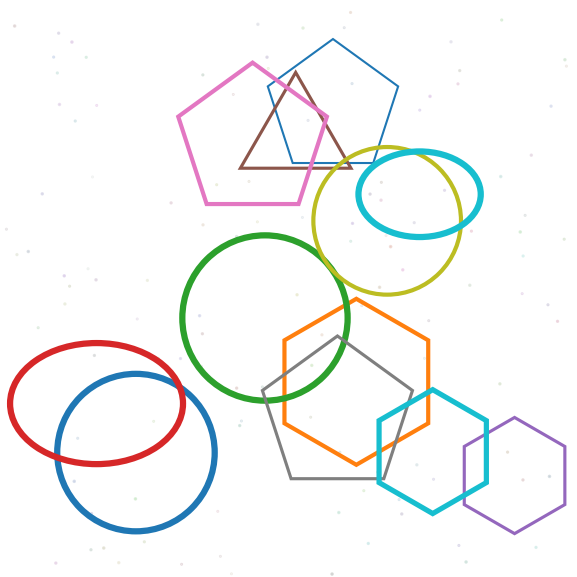[{"shape": "pentagon", "thickness": 1, "radius": 0.59, "center": [0.577, 0.813]}, {"shape": "circle", "thickness": 3, "radius": 0.68, "center": [0.235, 0.215]}, {"shape": "hexagon", "thickness": 2, "radius": 0.72, "center": [0.617, 0.338]}, {"shape": "circle", "thickness": 3, "radius": 0.72, "center": [0.459, 0.448]}, {"shape": "oval", "thickness": 3, "radius": 0.75, "center": [0.167, 0.3]}, {"shape": "hexagon", "thickness": 1.5, "radius": 0.5, "center": [0.891, 0.176]}, {"shape": "triangle", "thickness": 1.5, "radius": 0.55, "center": [0.512, 0.763]}, {"shape": "pentagon", "thickness": 2, "radius": 0.68, "center": [0.437, 0.755]}, {"shape": "pentagon", "thickness": 1.5, "radius": 0.68, "center": [0.584, 0.281]}, {"shape": "circle", "thickness": 2, "radius": 0.64, "center": [0.67, 0.617]}, {"shape": "oval", "thickness": 3, "radius": 0.53, "center": [0.727, 0.663]}, {"shape": "hexagon", "thickness": 2.5, "radius": 0.54, "center": [0.749, 0.217]}]